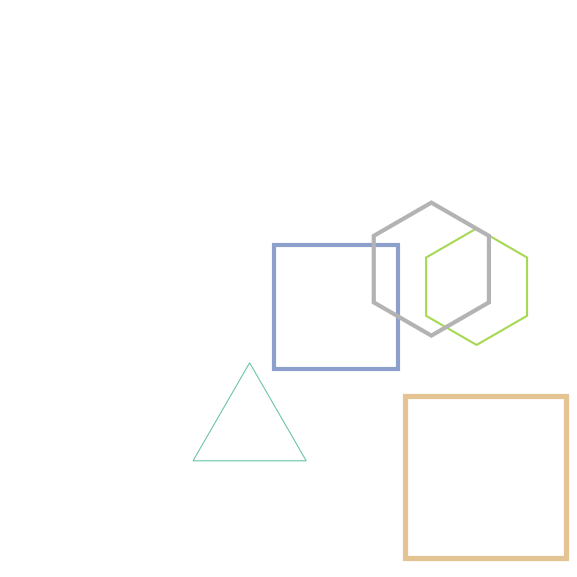[{"shape": "triangle", "thickness": 0.5, "radius": 0.57, "center": [0.432, 0.258]}, {"shape": "square", "thickness": 2, "radius": 0.54, "center": [0.582, 0.468]}, {"shape": "hexagon", "thickness": 1, "radius": 0.5, "center": [0.825, 0.503]}, {"shape": "square", "thickness": 2.5, "radius": 0.7, "center": [0.841, 0.173]}, {"shape": "hexagon", "thickness": 2, "radius": 0.58, "center": [0.747, 0.533]}]